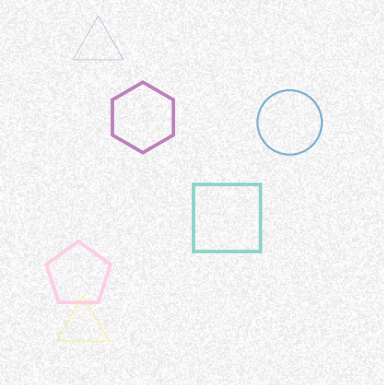[{"shape": "square", "thickness": 2.5, "radius": 0.44, "center": [0.588, 0.435]}, {"shape": "triangle", "thickness": 0.5, "radius": 0.38, "center": [0.255, 0.883]}, {"shape": "circle", "thickness": 1.5, "radius": 0.42, "center": [0.752, 0.682]}, {"shape": "pentagon", "thickness": 2.5, "radius": 0.44, "center": [0.204, 0.286]}, {"shape": "hexagon", "thickness": 2.5, "radius": 0.46, "center": [0.371, 0.695]}, {"shape": "triangle", "thickness": 0.5, "radius": 0.39, "center": [0.215, 0.153]}]